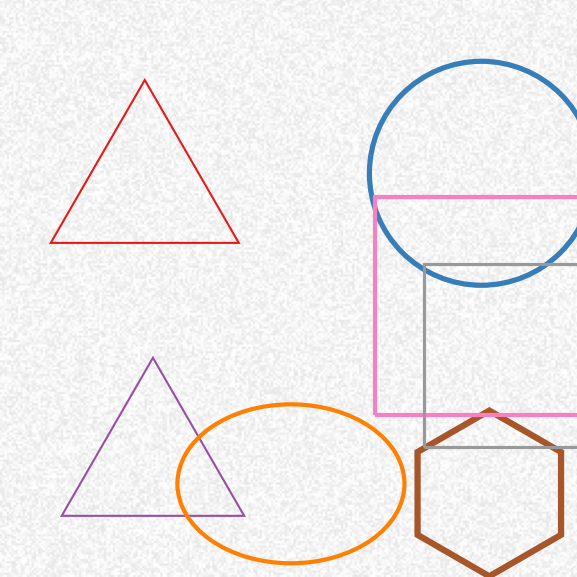[{"shape": "triangle", "thickness": 1, "radius": 0.94, "center": [0.251, 0.673]}, {"shape": "circle", "thickness": 2.5, "radius": 0.97, "center": [0.834, 0.699]}, {"shape": "triangle", "thickness": 1, "radius": 0.91, "center": [0.265, 0.197]}, {"shape": "oval", "thickness": 2, "radius": 0.98, "center": [0.504, 0.161]}, {"shape": "hexagon", "thickness": 3, "radius": 0.72, "center": [0.847, 0.145]}, {"shape": "square", "thickness": 2, "radius": 0.94, "center": [0.839, 0.469]}, {"shape": "square", "thickness": 1.5, "radius": 0.79, "center": [0.892, 0.383]}]